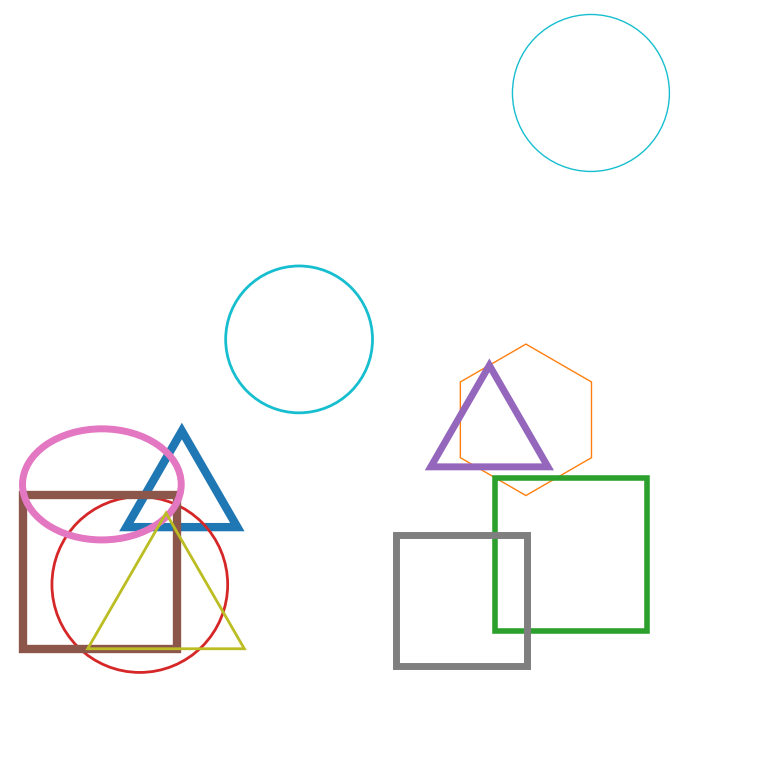[{"shape": "triangle", "thickness": 3, "radius": 0.42, "center": [0.236, 0.357]}, {"shape": "hexagon", "thickness": 0.5, "radius": 0.49, "center": [0.683, 0.455]}, {"shape": "square", "thickness": 2, "radius": 0.49, "center": [0.741, 0.28]}, {"shape": "circle", "thickness": 1, "radius": 0.57, "center": [0.182, 0.241]}, {"shape": "triangle", "thickness": 2.5, "radius": 0.44, "center": [0.636, 0.438]}, {"shape": "square", "thickness": 3, "radius": 0.5, "center": [0.129, 0.257]}, {"shape": "oval", "thickness": 2.5, "radius": 0.52, "center": [0.132, 0.371]}, {"shape": "square", "thickness": 2.5, "radius": 0.42, "center": [0.599, 0.22]}, {"shape": "triangle", "thickness": 1, "radius": 0.59, "center": [0.216, 0.216]}, {"shape": "circle", "thickness": 0.5, "radius": 0.51, "center": [0.767, 0.879]}, {"shape": "circle", "thickness": 1, "radius": 0.48, "center": [0.388, 0.559]}]